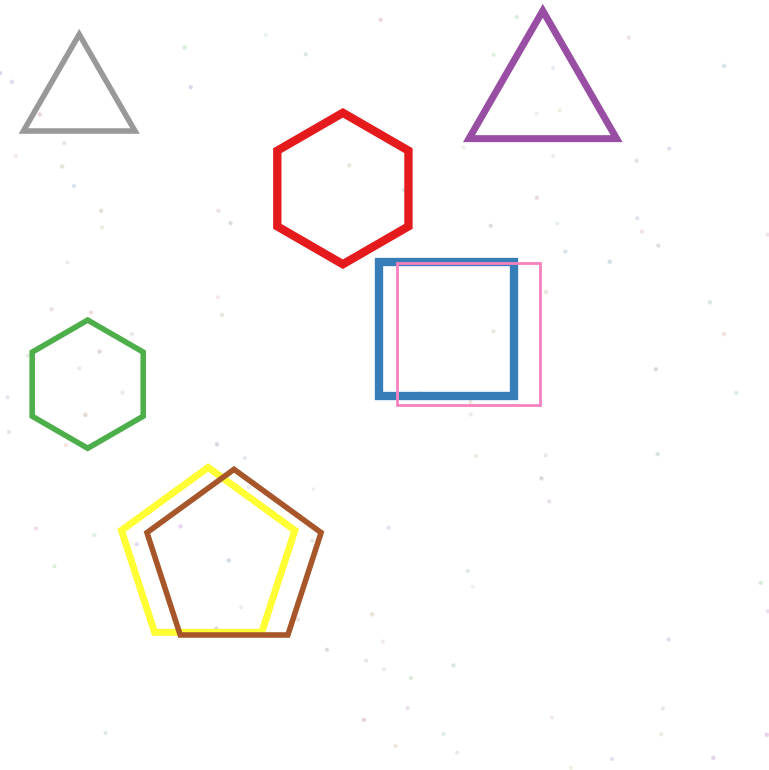[{"shape": "hexagon", "thickness": 3, "radius": 0.49, "center": [0.445, 0.755]}, {"shape": "square", "thickness": 3, "radius": 0.44, "center": [0.579, 0.573]}, {"shape": "hexagon", "thickness": 2, "radius": 0.42, "center": [0.114, 0.501]}, {"shape": "triangle", "thickness": 2.5, "radius": 0.55, "center": [0.705, 0.875]}, {"shape": "pentagon", "thickness": 2.5, "radius": 0.59, "center": [0.27, 0.275]}, {"shape": "pentagon", "thickness": 2, "radius": 0.59, "center": [0.304, 0.272]}, {"shape": "square", "thickness": 1, "radius": 0.46, "center": [0.608, 0.566]}, {"shape": "triangle", "thickness": 2, "radius": 0.42, "center": [0.103, 0.872]}]